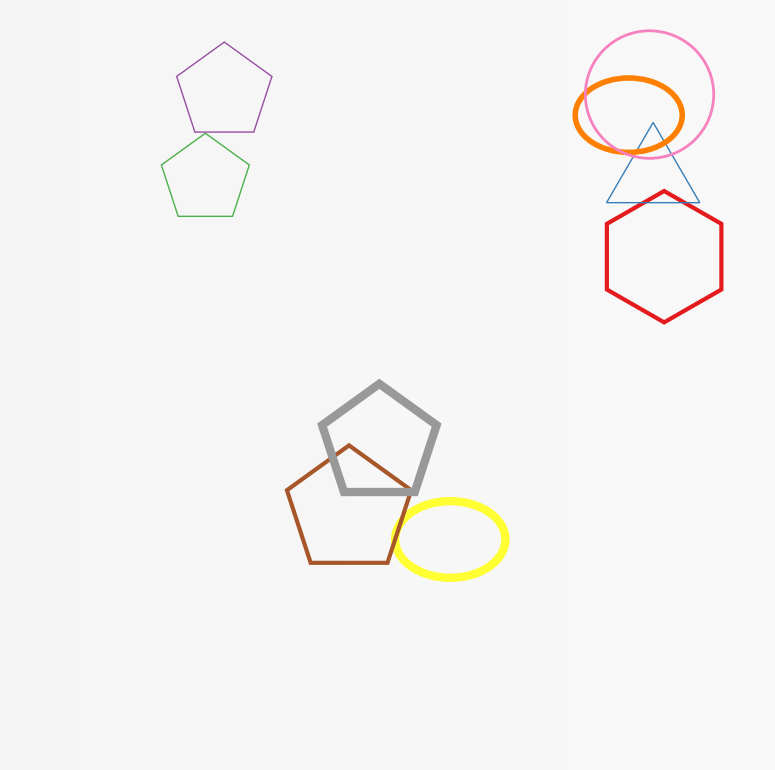[{"shape": "hexagon", "thickness": 1.5, "radius": 0.43, "center": [0.857, 0.667]}, {"shape": "triangle", "thickness": 0.5, "radius": 0.35, "center": [0.843, 0.772]}, {"shape": "pentagon", "thickness": 0.5, "radius": 0.3, "center": [0.265, 0.767]}, {"shape": "pentagon", "thickness": 0.5, "radius": 0.32, "center": [0.289, 0.881]}, {"shape": "oval", "thickness": 2, "radius": 0.35, "center": [0.811, 0.85]}, {"shape": "oval", "thickness": 3, "radius": 0.36, "center": [0.581, 0.299]}, {"shape": "pentagon", "thickness": 1.5, "radius": 0.42, "center": [0.45, 0.337]}, {"shape": "circle", "thickness": 1, "radius": 0.41, "center": [0.838, 0.877]}, {"shape": "pentagon", "thickness": 3, "radius": 0.39, "center": [0.489, 0.424]}]